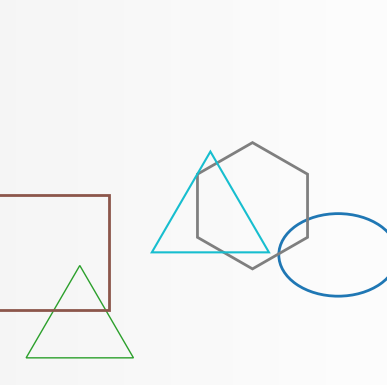[{"shape": "oval", "thickness": 2, "radius": 0.77, "center": [0.873, 0.338]}, {"shape": "triangle", "thickness": 1, "radius": 0.8, "center": [0.206, 0.15]}, {"shape": "square", "thickness": 2, "radius": 0.74, "center": [0.134, 0.344]}, {"shape": "hexagon", "thickness": 2, "radius": 0.82, "center": [0.652, 0.466]}, {"shape": "triangle", "thickness": 1.5, "radius": 0.87, "center": [0.543, 0.432]}]